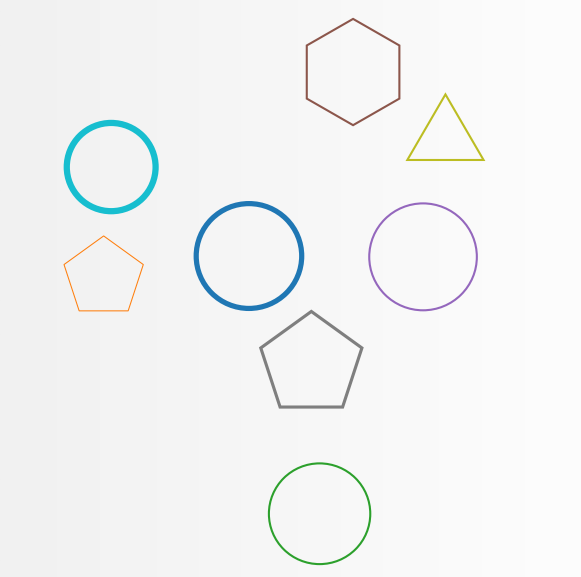[{"shape": "circle", "thickness": 2.5, "radius": 0.45, "center": [0.428, 0.556]}, {"shape": "pentagon", "thickness": 0.5, "radius": 0.36, "center": [0.178, 0.519]}, {"shape": "circle", "thickness": 1, "radius": 0.44, "center": [0.55, 0.11]}, {"shape": "circle", "thickness": 1, "radius": 0.46, "center": [0.728, 0.554]}, {"shape": "hexagon", "thickness": 1, "radius": 0.46, "center": [0.607, 0.874]}, {"shape": "pentagon", "thickness": 1.5, "radius": 0.46, "center": [0.536, 0.368]}, {"shape": "triangle", "thickness": 1, "radius": 0.38, "center": [0.766, 0.76]}, {"shape": "circle", "thickness": 3, "radius": 0.38, "center": [0.191, 0.71]}]